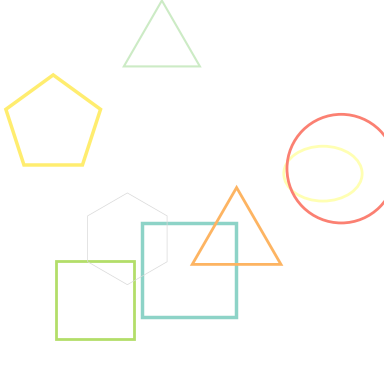[{"shape": "square", "thickness": 2.5, "radius": 0.61, "center": [0.491, 0.299]}, {"shape": "oval", "thickness": 2, "radius": 0.51, "center": [0.839, 0.549]}, {"shape": "circle", "thickness": 2, "radius": 0.71, "center": [0.886, 0.562]}, {"shape": "triangle", "thickness": 2, "radius": 0.67, "center": [0.615, 0.38]}, {"shape": "square", "thickness": 2, "radius": 0.51, "center": [0.247, 0.22]}, {"shape": "hexagon", "thickness": 0.5, "radius": 0.6, "center": [0.331, 0.38]}, {"shape": "triangle", "thickness": 1.5, "radius": 0.57, "center": [0.42, 0.885]}, {"shape": "pentagon", "thickness": 2.5, "radius": 0.65, "center": [0.138, 0.676]}]